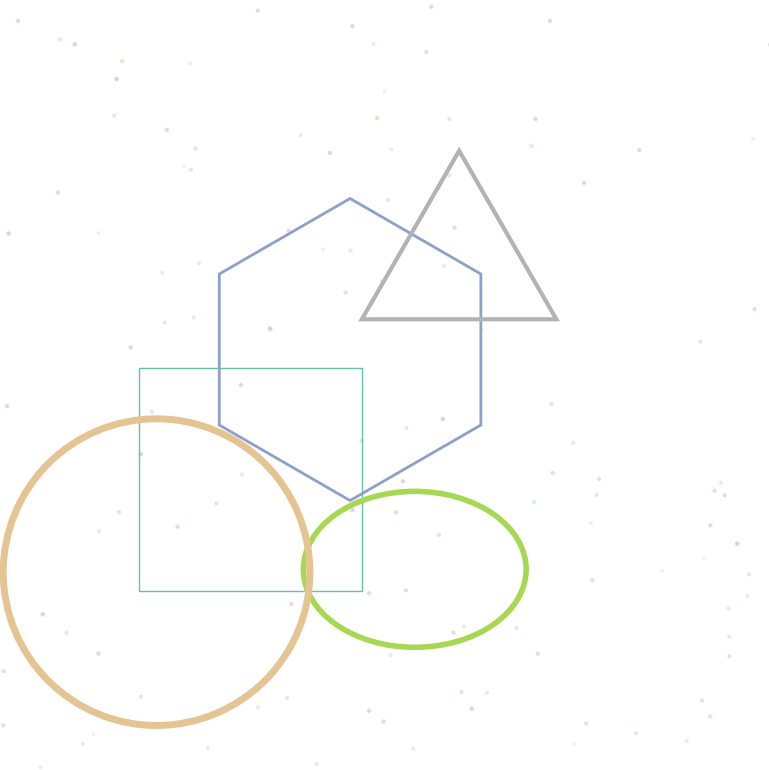[{"shape": "square", "thickness": 0.5, "radius": 0.72, "center": [0.325, 0.377]}, {"shape": "hexagon", "thickness": 1, "radius": 0.98, "center": [0.455, 0.546]}, {"shape": "oval", "thickness": 2, "radius": 0.72, "center": [0.539, 0.261]}, {"shape": "circle", "thickness": 2.5, "radius": 1.0, "center": [0.203, 0.257]}, {"shape": "triangle", "thickness": 1.5, "radius": 0.73, "center": [0.596, 0.658]}]